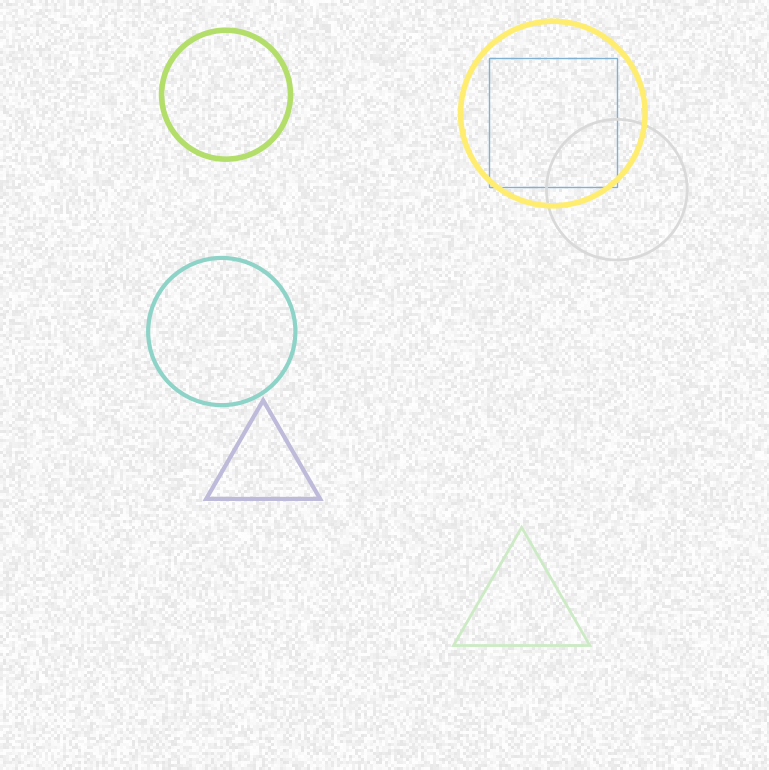[{"shape": "circle", "thickness": 1.5, "radius": 0.48, "center": [0.288, 0.569]}, {"shape": "triangle", "thickness": 1.5, "radius": 0.43, "center": [0.342, 0.395]}, {"shape": "square", "thickness": 0.5, "radius": 0.42, "center": [0.718, 0.841]}, {"shape": "circle", "thickness": 2, "radius": 0.42, "center": [0.294, 0.877]}, {"shape": "circle", "thickness": 1, "radius": 0.46, "center": [0.801, 0.754]}, {"shape": "triangle", "thickness": 1, "radius": 0.51, "center": [0.678, 0.213]}, {"shape": "circle", "thickness": 2, "radius": 0.6, "center": [0.718, 0.853]}]